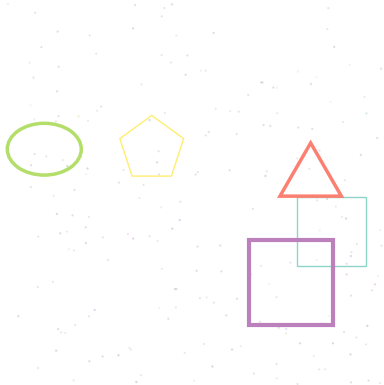[{"shape": "square", "thickness": 1, "radius": 0.45, "center": [0.862, 0.399]}, {"shape": "triangle", "thickness": 2.5, "radius": 0.46, "center": [0.807, 0.537]}, {"shape": "oval", "thickness": 2.5, "radius": 0.48, "center": [0.115, 0.612]}, {"shape": "square", "thickness": 3, "radius": 0.55, "center": [0.756, 0.267]}, {"shape": "pentagon", "thickness": 1, "radius": 0.44, "center": [0.394, 0.613]}]